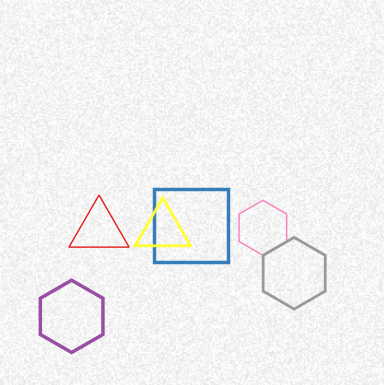[{"shape": "triangle", "thickness": 1, "radius": 0.45, "center": [0.257, 0.403]}, {"shape": "square", "thickness": 2.5, "radius": 0.48, "center": [0.496, 0.414]}, {"shape": "hexagon", "thickness": 2.5, "radius": 0.47, "center": [0.186, 0.178]}, {"shape": "triangle", "thickness": 2, "radius": 0.42, "center": [0.423, 0.403]}, {"shape": "hexagon", "thickness": 1, "radius": 0.36, "center": [0.683, 0.408]}, {"shape": "hexagon", "thickness": 2, "radius": 0.47, "center": [0.764, 0.29]}]